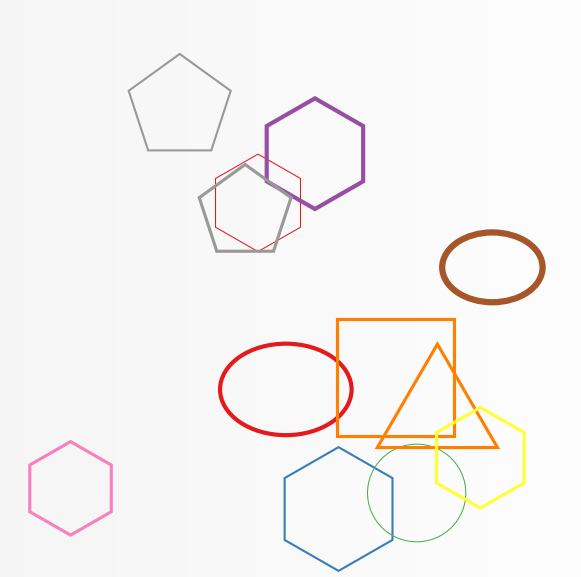[{"shape": "hexagon", "thickness": 0.5, "radius": 0.42, "center": [0.444, 0.648]}, {"shape": "oval", "thickness": 2, "radius": 0.57, "center": [0.492, 0.325]}, {"shape": "hexagon", "thickness": 1, "radius": 0.54, "center": [0.582, 0.118]}, {"shape": "circle", "thickness": 0.5, "radius": 0.42, "center": [0.717, 0.145]}, {"shape": "hexagon", "thickness": 2, "radius": 0.48, "center": [0.542, 0.733]}, {"shape": "square", "thickness": 1.5, "radius": 0.51, "center": [0.68, 0.346]}, {"shape": "triangle", "thickness": 1.5, "radius": 0.6, "center": [0.753, 0.284]}, {"shape": "hexagon", "thickness": 1.5, "radius": 0.44, "center": [0.826, 0.207]}, {"shape": "oval", "thickness": 3, "radius": 0.43, "center": [0.847, 0.536]}, {"shape": "hexagon", "thickness": 1.5, "radius": 0.4, "center": [0.121, 0.153]}, {"shape": "pentagon", "thickness": 1, "radius": 0.46, "center": [0.309, 0.813]}, {"shape": "pentagon", "thickness": 1.5, "radius": 0.42, "center": [0.422, 0.631]}]